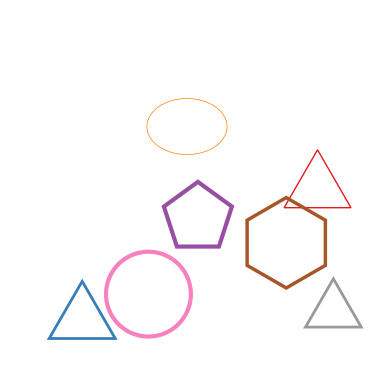[{"shape": "triangle", "thickness": 1, "radius": 0.5, "center": [0.825, 0.511]}, {"shape": "triangle", "thickness": 2, "radius": 0.5, "center": [0.214, 0.17]}, {"shape": "pentagon", "thickness": 3, "radius": 0.46, "center": [0.514, 0.435]}, {"shape": "oval", "thickness": 0.5, "radius": 0.52, "center": [0.486, 0.671]}, {"shape": "hexagon", "thickness": 2.5, "radius": 0.59, "center": [0.743, 0.369]}, {"shape": "circle", "thickness": 3, "radius": 0.55, "center": [0.386, 0.236]}, {"shape": "triangle", "thickness": 2, "radius": 0.42, "center": [0.866, 0.192]}]